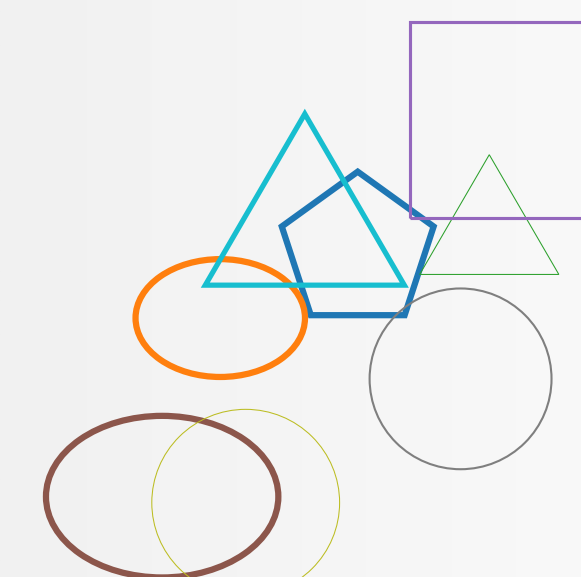[{"shape": "pentagon", "thickness": 3, "radius": 0.69, "center": [0.615, 0.564]}, {"shape": "oval", "thickness": 3, "radius": 0.73, "center": [0.379, 0.448]}, {"shape": "triangle", "thickness": 0.5, "radius": 0.69, "center": [0.842, 0.593]}, {"shape": "square", "thickness": 1.5, "radius": 0.85, "center": [0.875, 0.792]}, {"shape": "oval", "thickness": 3, "radius": 1.0, "center": [0.279, 0.139]}, {"shape": "circle", "thickness": 1, "radius": 0.78, "center": [0.792, 0.343]}, {"shape": "circle", "thickness": 0.5, "radius": 0.81, "center": [0.423, 0.129]}, {"shape": "triangle", "thickness": 2.5, "radius": 0.99, "center": [0.524, 0.604]}]